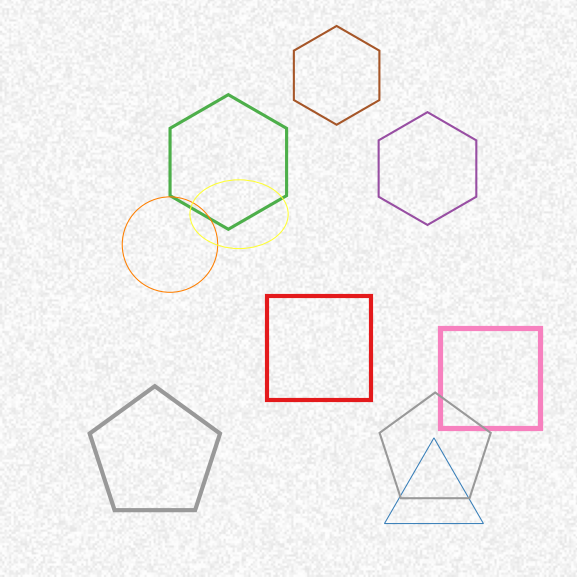[{"shape": "square", "thickness": 2, "radius": 0.45, "center": [0.552, 0.397]}, {"shape": "triangle", "thickness": 0.5, "radius": 0.49, "center": [0.751, 0.142]}, {"shape": "hexagon", "thickness": 1.5, "radius": 0.58, "center": [0.395, 0.719]}, {"shape": "hexagon", "thickness": 1, "radius": 0.49, "center": [0.74, 0.707]}, {"shape": "circle", "thickness": 0.5, "radius": 0.41, "center": [0.294, 0.576]}, {"shape": "oval", "thickness": 0.5, "radius": 0.43, "center": [0.414, 0.628]}, {"shape": "hexagon", "thickness": 1, "radius": 0.43, "center": [0.583, 0.869]}, {"shape": "square", "thickness": 2.5, "radius": 0.43, "center": [0.848, 0.345]}, {"shape": "pentagon", "thickness": 2, "radius": 0.59, "center": [0.268, 0.212]}, {"shape": "pentagon", "thickness": 1, "radius": 0.51, "center": [0.754, 0.218]}]